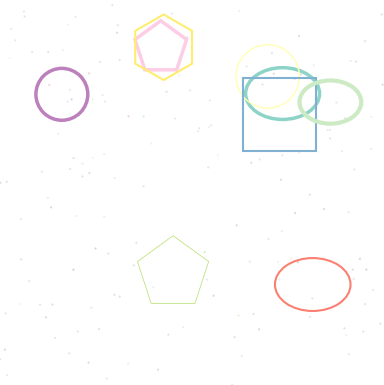[{"shape": "oval", "thickness": 2.5, "radius": 0.48, "center": [0.734, 0.757]}, {"shape": "circle", "thickness": 1, "radius": 0.41, "center": [0.695, 0.801]}, {"shape": "oval", "thickness": 1.5, "radius": 0.49, "center": [0.812, 0.261]}, {"shape": "square", "thickness": 1.5, "radius": 0.47, "center": [0.726, 0.702]}, {"shape": "pentagon", "thickness": 0.5, "radius": 0.49, "center": [0.45, 0.291]}, {"shape": "pentagon", "thickness": 2.5, "radius": 0.35, "center": [0.418, 0.876]}, {"shape": "circle", "thickness": 2.5, "radius": 0.34, "center": [0.161, 0.755]}, {"shape": "oval", "thickness": 3, "radius": 0.4, "center": [0.858, 0.735]}, {"shape": "hexagon", "thickness": 1.5, "radius": 0.43, "center": [0.425, 0.877]}]